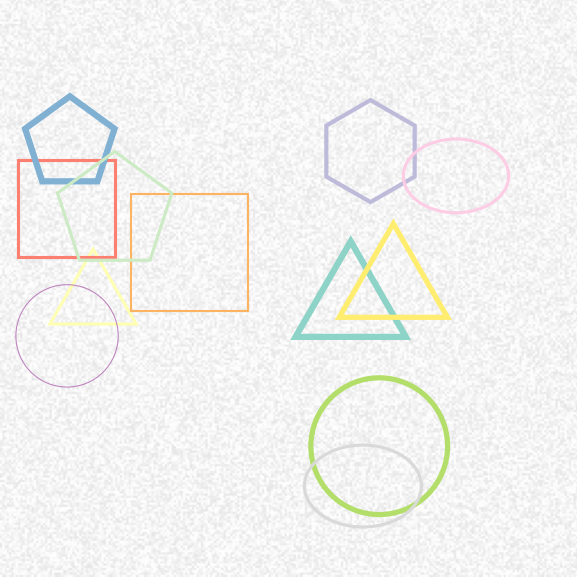[{"shape": "triangle", "thickness": 3, "radius": 0.55, "center": [0.607, 0.471]}, {"shape": "triangle", "thickness": 1.5, "radius": 0.43, "center": [0.161, 0.481]}, {"shape": "hexagon", "thickness": 2, "radius": 0.44, "center": [0.642, 0.737]}, {"shape": "square", "thickness": 1.5, "radius": 0.42, "center": [0.115, 0.638]}, {"shape": "pentagon", "thickness": 3, "radius": 0.41, "center": [0.121, 0.751]}, {"shape": "square", "thickness": 1, "radius": 0.51, "center": [0.328, 0.562]}, {"shape": "circle", "thickness": 2.5, "radius": 0.59, "center": [0.657, 0.227]}, {"shape": "oval", "thickness": 1.5, "radius": 0.46, "center": [0.79, 0.695]}, {"shape": "oval", "thickness": 1.5, "radius": 0.51, "center": [0.628, 0.158]}, {"shape": "circle", "thickness": 0.5, "radius": 0.44, "center": [0.116, 0.418]}, {"shape": "pentagon", "thickness": 1.5, "radius": 0.52, "center": [0.199, 0.633]}, {"shape": "triangle", "thickness": 2.5, "radius": 0.54, "center": [0.681, 0.504]}]